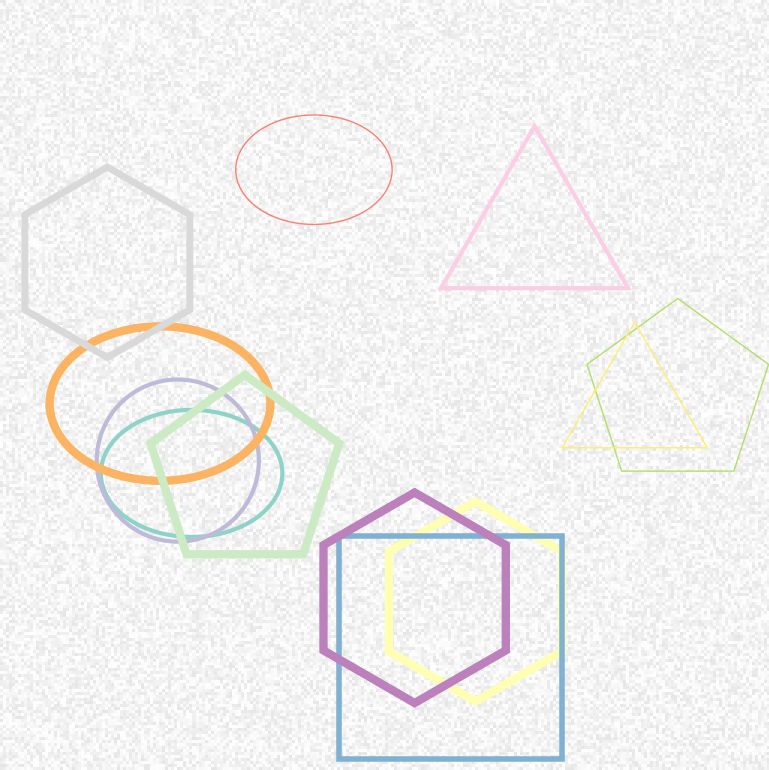[{"shape": "oval", "thickness": 1.5, "radius": 0.59, "center": [0.249, 0.385]}, {"shape": "hexagon", "thickness": 3, "radius": 0.65, "center": [0.618, 0.219]}, {"shape": "circle", "thickness": 1.5, "radius": 0.53, "center": [0.231, 0.402]}, {"shape": "oval", "thickness": 0.5, "radius": 0.51, "center": [0.408, 0.78]}, {"shape": "square", "thickness": 2, "radius": 0.73, "center": [0.585, 0.159]}, {"shape": "oval", "thickness": 3, "radius": 0.72, "center": [0.208, 0.476]}, {"shape": "pentagon", "thickness": 0.5, "radius": 0.62, "center": [0.88, 0.488]}, {"shape": "triangle", "thickness": 1.5, "radius": 0.7, "center": [0.694, 0.696]}, {"shape": "hexagon", "thickness": 2.5, "radius": 0.62, "center": [0.139, 0.659]}, {"shape": "hexagon", "thickness": 3, "radius": 0.68, "center": [0.539, 0.224]}, {"shape": "pentagon", "thickness": 3, "radius": 0.64, "center": [0.318, 0.384]}, {"shape": "triangle", "thickness": 0.5, "radius": 0.54, "center": [0.824, 0.473]}]